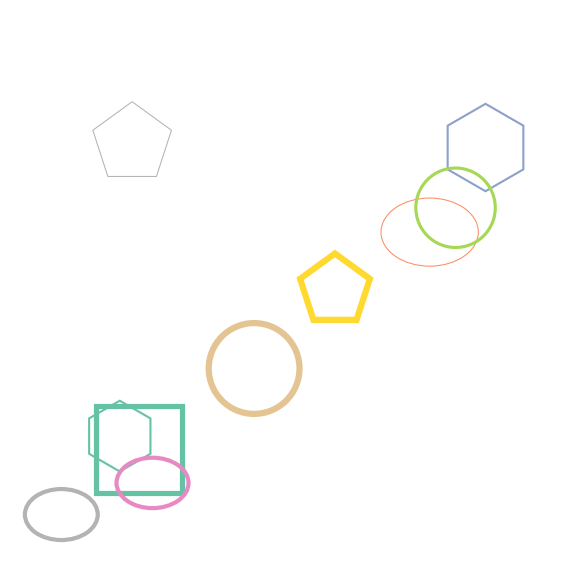[{"shape": "square", "thickness": 2.5, "radius": 0.37, "center": [0.241, 0.221]}, {"shape": "hexagon", "thickness": 1, "radius": 0.31, "center": [0.207, 0.244]}, {"shape": "oval", "thickness": 0.5, "radius": 0.42, "center": [0.744, 0.597]}, {"shape": "hexagon", "thickness": 1, "radius": 0.38, "center": [0.841, 0.744]}, {"shape": "oval", "thickness": 2, "radius": 0.31, "center": [0.264, 0.163]}, {"shape": "circle", "thickness": 1.5, "radius": 0.34, "center": [0.789, 0.639]}, {"shape": "pentagon", "thickness": 3, "radius": 0.32, "center": [0.58, 0.497]}, {"shape": "circle", "thickness": 3, "radius": 0.39, "center": [0.44, 0.361]}, {"shape": "oval", "thickness": 2, "radius": 0.32, "center": [0.106, 0.108]}, {"shape": "pentagon", "thickness": 0.5, "radius": 0.36, "center": [0.229, 0.751]}]